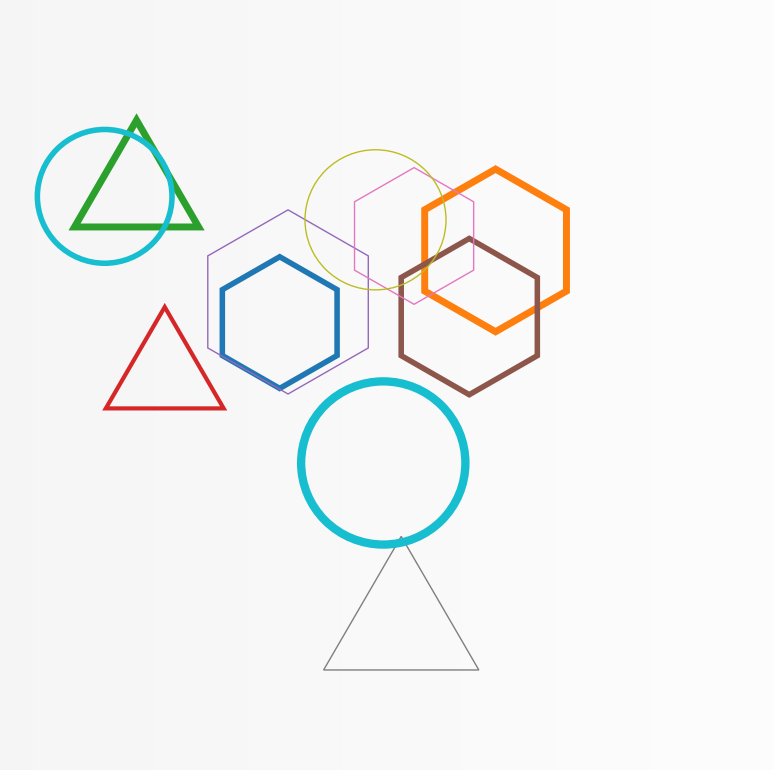[{"shape": "hexagon", "thickness": 2, "radius": 0.43, "center": [0.361, 0.581]}, {"shape": "hexagon", "thickness": 2.5, "radius": 0.53, "center": [0.639, 0.675]}, {"shape": "triangle", "thickness": 2.5, "radius": 0.46, "center": [0.176, 0.751]}, {"shape": "triangle", "thickness": 1.5, "radius": 0.44, "center": [0.213, 0.513]}, {"shape": "hexagon", "thickness": 0.5, "radius": 0.6, "center": [0.372, 0.608]}, {"shape": "hexagon", "thickness": 2, "radius": 0.51, "center": [0.606, 0.589]}, {"shape": "hexagon", "thickness": 0.5, "radius": 0.44, "center": [0.534, 0.694]}, {"shape": "triangle", "thickness": 0.5, "radius": 0.58, "center": [0.518, 0.188]}, {"shape": "circle", "thickness": 0.5, "radius": 0.45, "center": [0.485, 0.715]}, {"shape": "circle", "thickness": 2, "radius": 0.43, "center": [0.135, 0.745]}, {"shape": "circle", "thickness": 3, "radius": 0.53, "center": [0.495, 0.399]}]